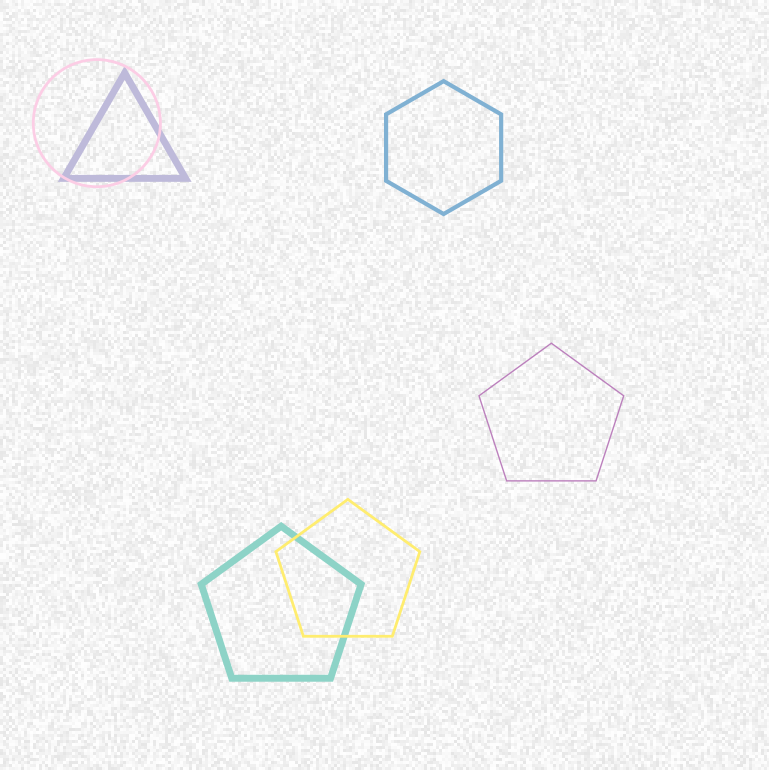[{"shape": "pentagon", "thickness": 2.5, "radius": 0.55, "center": [0.365, 0.207]}, {"shape": "triangle", "thickness": 2.5, "radius": 0.46, "center": [0.162, 0.814]}, {"shape": "hexagon", "thickness": 1.5, "radius": 0.43, "center": [0.576, 0.808]}, {"shape": "circle", "thickness": 1, "radius": 0.41, "center": [0.126, 0.84]}, {"shape": "pentagon", "thickness": 0.5, "radius": 0.49, "center": [0.716, 0.455]}, {"shape": "pentagon", "thickness": 1, "radius": 0.49, "center": [0.452, 0.253]}]